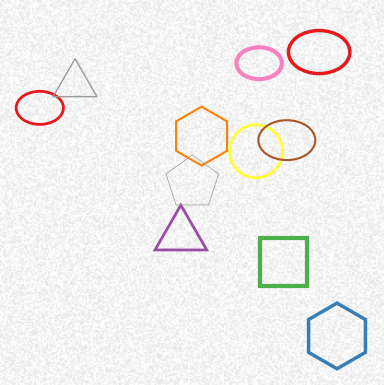[{"shape": "oval", "thickness": 2, "radius": 0.31, "center": [0.103, 0.72]}, {"shape": "oval", "thickness": 2.5, "radius": 0.4, "center": [0.829, 0.865]}, {"shape": "hexagon", "thickness": 2.5, "radius": 0.43, "center": [0.875, 0.127]}, {"shape": "square", "thickness": 3, "radius": 0.31, "center": [0.736, 0.319]}, {"shape": "triangle", "thickness": 2, "radius": 0.39, "center": [0.47, 0.39]}, {"shape": "hexagon", "thickness": 1.5, "radius": 0.38, "center": [0.524, 0.647]}, {"shape": "circle", "thickness": 2, "radius": 0.34, "center": [0.665, 0.607]}, {"shape": "oval", "thickness": 1.5, "radius": 0.37, "center": [0.745, 0.636]}, {"shape": "oval", "thickness": 3, "radius": 0.3, "center": [0.673, 0.836]}, {"shape": "pentagon", "thickness": 0.5, "radius": 0.36, "center": [0.499, 0.526]}, {"shape": "triangle", "thickness": 1, "radius": 0.33, "center": [0.195, 0.782]}]